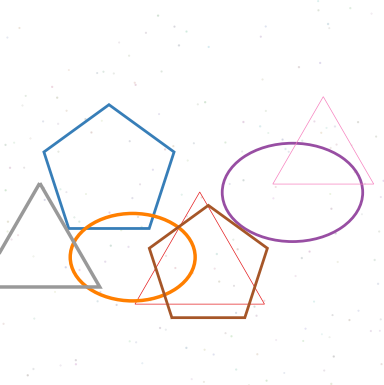[{"shape": "triangle", "thickness": 0.5, "radius": 0.97, "center": [0.519, 0.307]}, {"shape": "pentagon", "thickness": 2, "radius": 0.89, "center": [0.283, 0.55]}, {"shape": "oval", "thickness": 2, "radius": 0.91, "center": [0.76, 0.5]}, {"shape": "oval", "thickness": 2.5, "radius": 0.81, "center": [0.345, 0.332]}, {"shape": "pentagon", "thickness": 2, "radius": 0.81, "center": [0.541, 0.305]}, {"shape": "triangle", "thickness": 0.5, "radius": 0.76, "center": [0.84, 0.598]}, {"shape": "triangle", "thickness": 2.5, "radius": 0.9, "center": [0.103, 0.345]}]